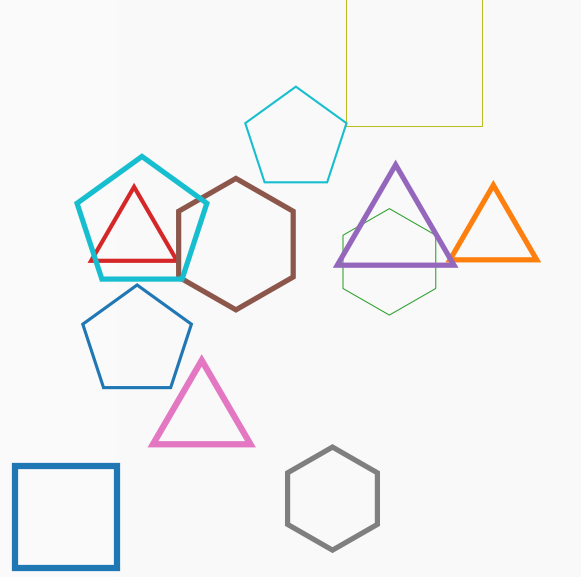[{"shape": "pentagon", "thickness": 1.5, "radius": 0.49, "center": [0.236, 0.407]}, {"shape": "square", "thickness": 3, "radius": 0.44, "center": [0.113, 0.103]}, {"shape": "triangle", "thickness": 2.5, "radius": 0.43, "center": [0.849, 0.592]}, {"shape": "hexagon", "thickness": 0.5, "radius": 0.46, "center": [0.67, 0.546]}, {"shape": "triangle", "thickness": 2, "radius": 0.43, "center": [0.231, 0.59]}, {"shape": "triangle", "thickness": 2.5, "radius": 0.58, "center": [0.681, 0.598]}, {"shape": "hexagon", "thickness": 2.5, "radius": 0.57, "center": [0.406, 0.576]}, {"shape": "triangle", "thickness": 3, "radius": 0.48, "center": [0.347, 0.278]}, {"shape": "hexagon", "thickness": 2.5, "radius": 0.45, "center": [0.572, 0.136]}, {"shape": "square", "thickness": 0.5, "radius": 0.58, "center": [0.712, 0.898]}, {"shape": "pentagon", "thickness": 1, "radius": 0.46, "center": [0.509, 0.758]}, {"shape": "pentagon", "thickness": 2.5, "radius": 0.59, "center": [0.244, 0.611]}]